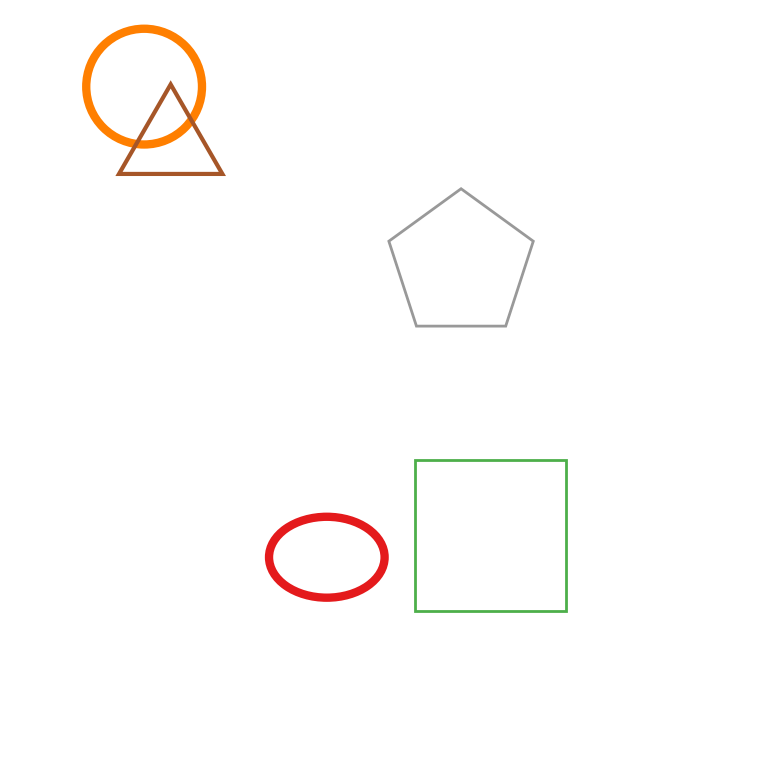[{"shape": "oval", "thickness": 3, "radius": 0.38, "center": [0.424, 0.276]}, {"shape": "square", "thickness": 1, "radius": 0.49, "center": [0.637, 0.304]}, {"shape": "circle", "thickness": 3, "radius": 0.38, "center": [0.187, 0.888]}, {"shape": "triangle", "thickness": 1.5, "radius": 0.39, "center": [0.222, 0.813]}, {"shape": "pentagon", "thickness": 1, "radius": 0.49, "center": [0.599, 0.656]}]